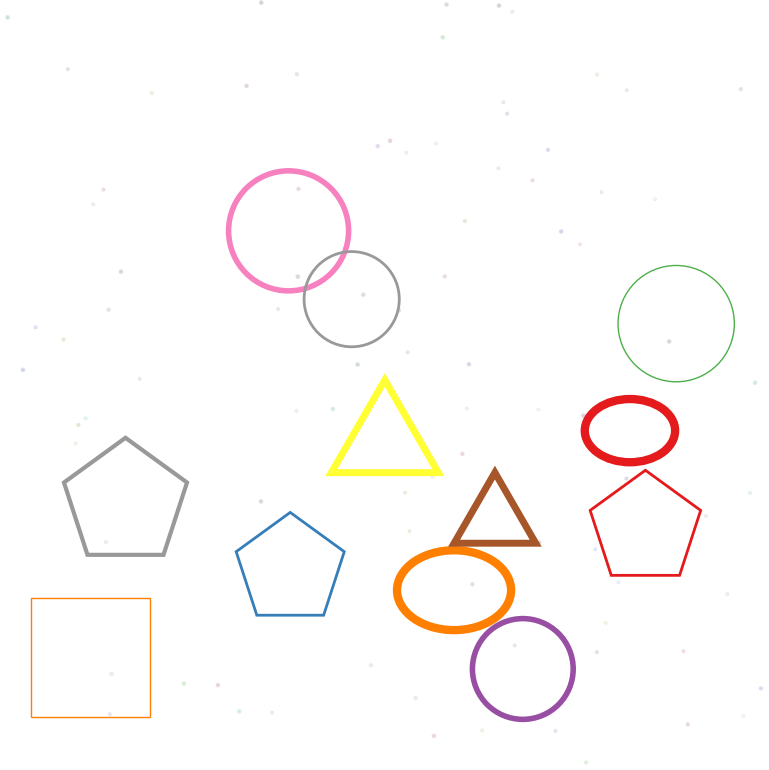[{"shape": "oval", "thickness": 3, "radius": 0.29, "center": [0.818, 0.441]}, {"shape": "pentagon", "thickness": 1, "radius": 0.38, "center": [0.838, 0.314]}, {"shape": "pentagon", "thickness": 1, "radius": 0.37, "center": [0.377, 0.261]}, {"shape": "circle", "thickness": 0.5, "radius": 0.38, "center": [0.878, 0.58]}, {"shape": "circle", "thickness": 2, "radius": 0.33, "center": [0.679, 0.131]}, {"shape": "square", "thickness": 0.5, "radius": 0.39, "center": [0.118, 0.146]}, {"shape": "oval", "thickness": 3, "radius": 0.37, "center": [0.59, 0.234]}, {"shape": "triangle", "thickness": 2.5, "radius": 0.4, "center": [0.5, 0.426]}, {"shape": "triangle", "thickness": 2.5, "radius": 0.31, "center": [0.643, 0.325]}, {"shape": "circle", "thickness": 2, "radius": 0.39, "center": [0.375, 0.7]}, {"shape": "circle", "thickness": 1, "radius": 0.31, "center": [0.457, 0.611]}, {"shape": "pentagon", "thickness": 1.5, "radius": 0.42, "center": [0.163, 0.347]}]